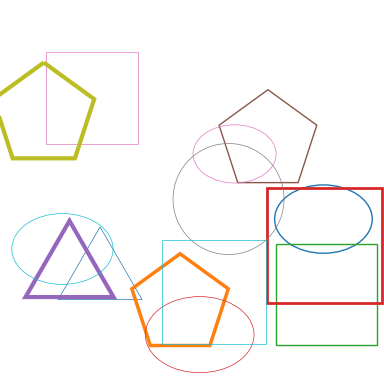[{"shape": "triangle", "thickness": 0.5, "radius": 0.63, "center": [0.26, 0.285]}, {"shape": "oval", "thickness": 1, "radius": 0.63, "center": [0.84, 0.431]}, {"shape": "pentagon", "thickness": 2.5, "radius": 0.66, "center": [0.468, 0.209]}, {"shape": "square", "thickness": 1, "radius": 0.65, "center": [0.848, 0.235]}, {"shape": "square", "thickness": 2, "radius": 0.75, "center": [0.843, 0.362]}, {"shape": "oval", "thickness": 0.5, "radius": 0.71, "center": [0.519, 0.131]}, {"shape": "triangle", "thickness": 3, "radius": 0.66, "center": [0.181, 0.294]}, {"shape": "pentagon", "thickness": 1, "radius": 0.67, "center": [0.696, 0.634]}, {"shape": "oval", "thickness": 0.5, "radius": 0.54, "center": [0.609, 0.6]}, {"shape": "square", "thickness": 0.5, "radius": 0.6, "center": [0.239, 0.745]}, {"shape": "circle", "thickness": 0.5, "radius": 0.72, "center": [0.594, 0.483]}, {"shape": "pentagon", "thickness": 3, "radius": 0.69, "center": [0.114, 0.7]}, {"shape": "oval", "thickness": 0.5, "radius": 0.66, "center": [0.162, 0.353]}, {"shape": "square", "thickness": 0.5, "radius": 0.68, "center": [0.556, 0.241]}]